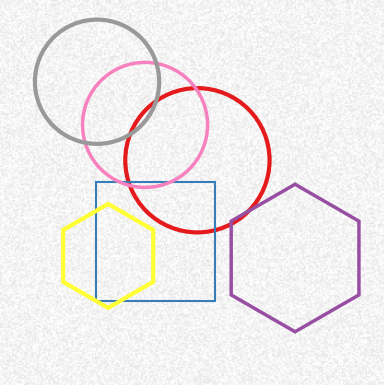[{"shape": "circle", "thickness": 3, "radius": 0.94, "center": [0.513, 0.584]}, {"shape": "square", "thickness": 1.5, "radius": 0.77, "center": [0.404, 0.373]}, {"shape": "hexagon", "thickness": 2.5, "radius": 0.96, "center": [0.766, 0.33]}, {"shape": "hexagon", "thickness": 3, "radius": 0.67, "center": [0.281, 0.335]}, {"shape": "circle", "thickness": 2.5, "radius": 0.81, "center": [0.377, 0.676]}, {"shape": "circle", "thickness": 3, "radius": 0.81, "center": [0.252, 0.788]}]